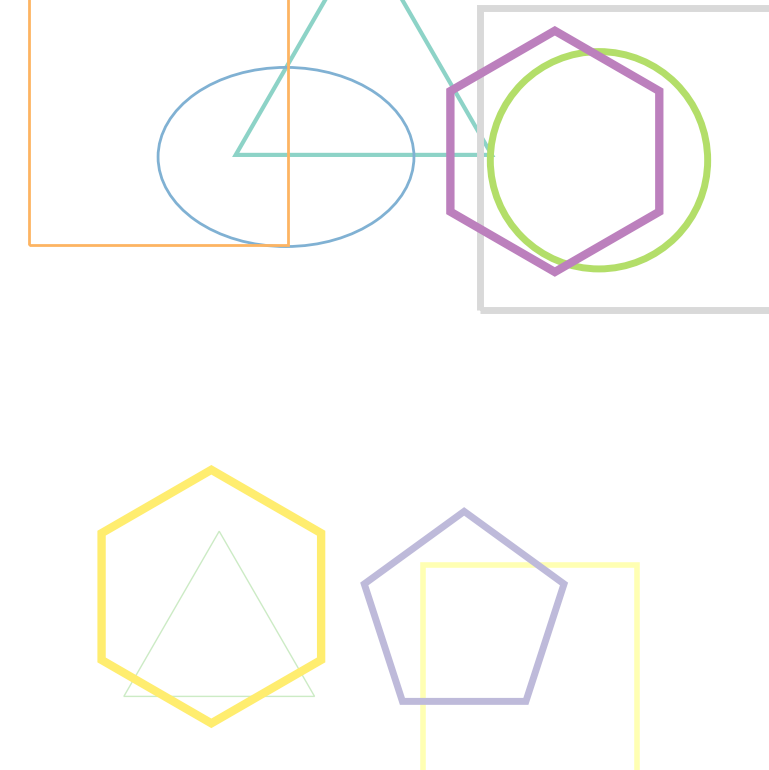[{"shape": "triangle", "thickness": 1.5, "radius": 0.96, "center": [0.472, 0.895]}, {"shape": "square", "thickness": 2, "radius": 0.7, "center": [0.688, 0.127]}, {"shape": "pentagon", "thickness": 2.5, "radius": 0.68, "center": [0.603, 0.199]}, {"shape": "oval", "thickness": 1, "radius": 0.83, "center": [0.371, 0.796]}, {"shape": "square", "thickness": 1, "radius": 0.84, "center": [0.206, 0.849]}, {"shape": "circle", "thickness": 2.5, "radius": 0.71, "center": [0.778, 0.792]}, {"shape": "square", "thickness": 2.5, "radius": 0.98, "center": [0.82, 0.794]}, {"shape": "hexagon", "thickness": 3, "radius": 0.78, "center": [0.721, 0.803]}, {"shape": "triangle", "thickness": 0.5, "radius": 0.71, "center": [0.285, 0.167]}, {"shape": "hexagon", "thickness": 3, "radius": 0.82, "center": [0.274, 0.225]}]